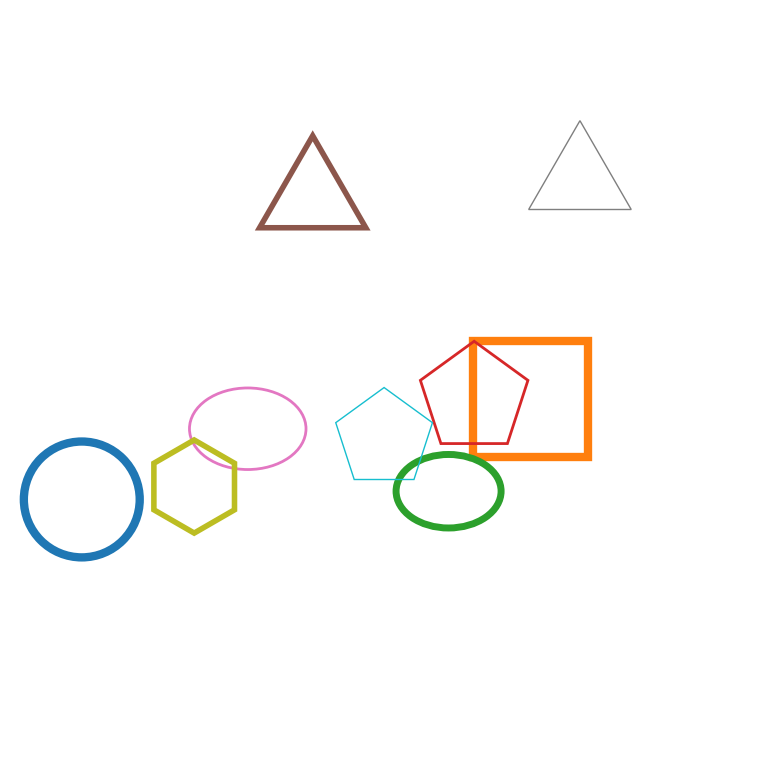[{"shape": "circle", "thickness": 3, "radius": 0.38, "center": [0.106, 0.351]}, {"shape": "square", "thickness": 3, "radius": 0.37, "center": [0.689, 0.482]}, {"shape": "oval", "thickness": 2.5, "radius": 0.34, "center": [0.583, 0.362]}, {"shape": "pentagon", "thickness": 1, "radius": 0.37, "center": [0.616, 0.483]}, {"shape": "triangle", "thickness": 2, "radius": 0.4, "center": [0.406, 0.744]}, {"shape": "oval", "thickness": 1, "radius": 0.38, "center": [0.322, 0.443]}, {"shape": "triangle", "thickness": 0.5, "radius": 0.38, "center": [0.753, 0.766]}, {"shape": "hexagon", "thickness": 2, "radius": 0.3, "center": [0.252, 0.368]}, {"shape": "pentagon", "thickness": 0.5, "radius": 0.33, "center": [0.499, 0.431]}]